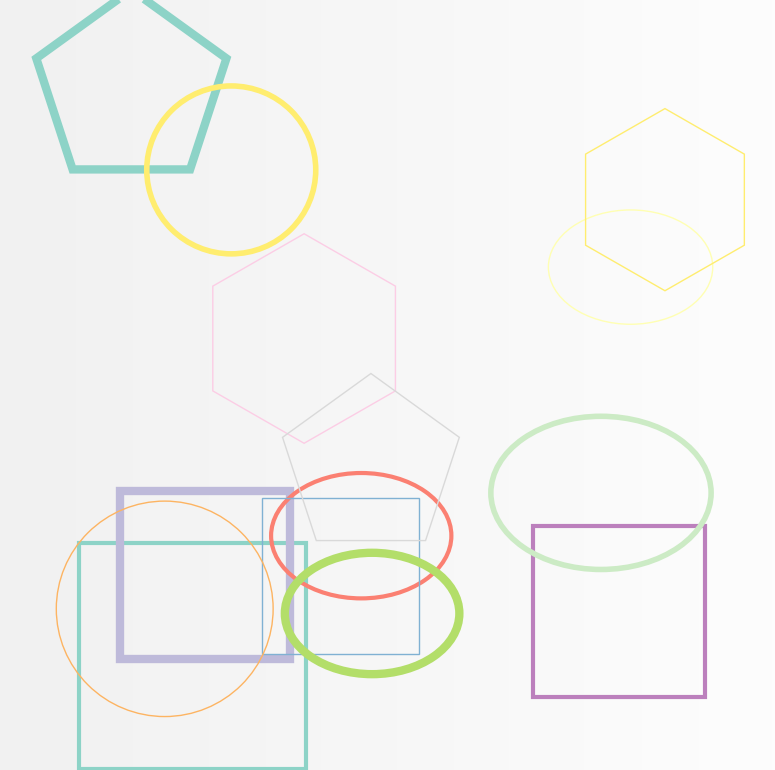[{"shape": "square", "thickness": 1.5, "radius": 0.73, "center": [0.248, 0.148]}, {"shape": "pentagon", "thickness": 3, "radius": 0.64, "center": [0.169, 0.884]}, {"shape": "oval", "thickness": 0.5, "radius": 0.53, "center": [0.814, 0.653]}, {"shape": "square", "thickness": 3, "radius": 0.55, "center": [0.264, 0.253]}, {"shape": "oval", "thickness": 1.5, "radius": 0.58, "center": [0.466, 0.304]}, {"shape": "square", "thickness": 0.5, "radius": 0.51, "center": [0.439, 0.252]}, {"shape": "circle", "thickness": 0.5, "radius": 0.7, "center": [0.213, 0.209]}, {"shape": "oval", "thickness": 3, "radius": 0.56, "center": [0.48, 0.203]}, {"shape": "hexagon", "thickness": 0.5, "radius": 0.68, "center": [0.392, 0.56]}, {"shape": "pentagon", "thickness": 0.5, "radius": 0.6, "center": [0.479, 0.395]}, {"shape": "square", "thickness": 1.5, "radius": 0.55, "center": [0.798, 0.206]}, {"shape": "oval", "thickness": 2, "radius": 0.71, "center": [0.775, 0.36]}, {"shape": "circle", "thickness": 2, "radius": 0.55, "center": [0.298, 0.779]}, {"shape": "hexagon", "thickness": 0.5, "radius": 0.59, "center": [0.858, 0.741]}]